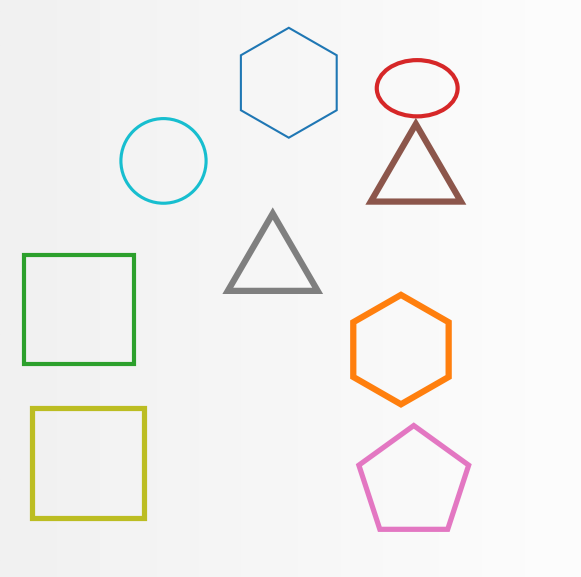[{"shape": "hexagon", "thickness": 1, "radius": 0.48, "center": [0.497, 0.856]}, {"shape": "hexagon", "thickness": 3, "radius": 0.47, "center": [0.69, 0.394]}, {"shape": "square", "thickness": 2, "radius": 0.47, "center": [0.136, 0.463]}, {"shape": "oval", "thickness": 2, "radius": 0.35, "center": [0.718, 0.846]}, {"shape": "triangle", "thickness": 3, "radius": 0.45, "center": [0.715, 0.695]}, {"shape": "pentagon", "thickness": 2.5, "radius": 0.5, "center": [0.712, 0.163]}, {"shape": "triangle", "thickness": 3, "radius": 0.45, "center": [0.469, 0.54]}, {"shape": "square", "thickness": 2.5, "radius": 0.48, "center": [0.151, 0.198]}, {"shape": "circle", "thickness": 1.5, "radius": 0.37, "center": [0.281, 0.721]}]